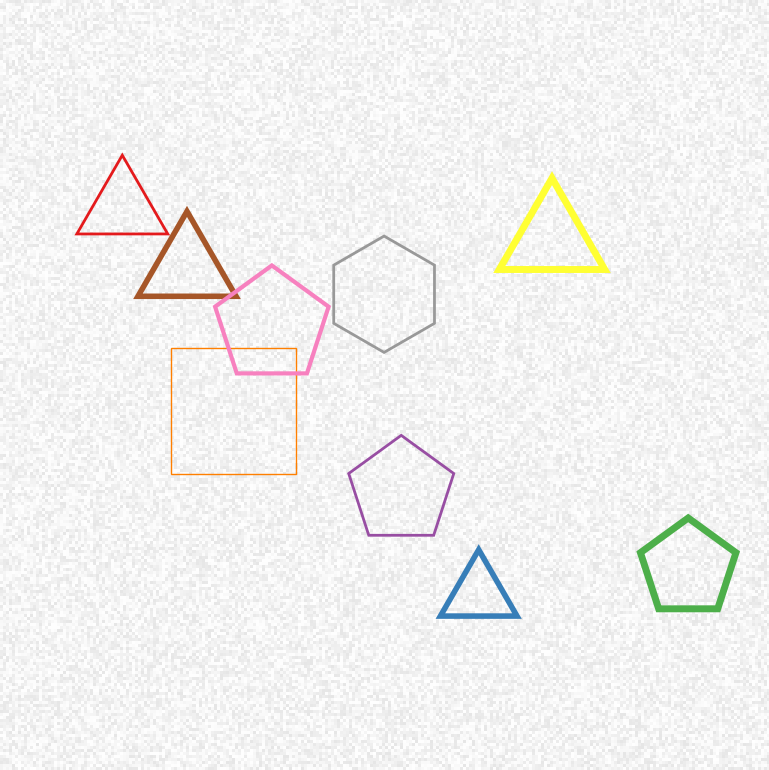[{"shape": "triangle", "thickness": 1, "radius": 0.34, "center": [0.159, 0.73]}, {"shape": "triangle", "thickness": 2, "radius": 0.29, "center": [0.622, 0.229]}, {"shape": "pentagon", "thickness": 2.5, "radius": 0.33, "center": [0.894, 0.262]}, {"shape": "pentagon", "thickness": 1, "radius": 0.36, "center": [0.521, 0.363]}, {"shape": "square", "thickness": 0.5, "radius": 0.41, "center": [0.303, 0.466]}, {"shape": "triangle", "thickness": 2.5, "radius": 0.4, "center": [0.717, 0.69]}, {"shape": "triangle", "thickness": 2, "radius": 0.37, "center": [0.243, 0.652]}, {"shape": "pentagon", "thickness": 1.5, "radius": 0.39, "center": [0.353, 0.578]}, {"shape": "hexagon", "thickness": 1, "radius": 0.38, "center": [0.499, 0.618]}]